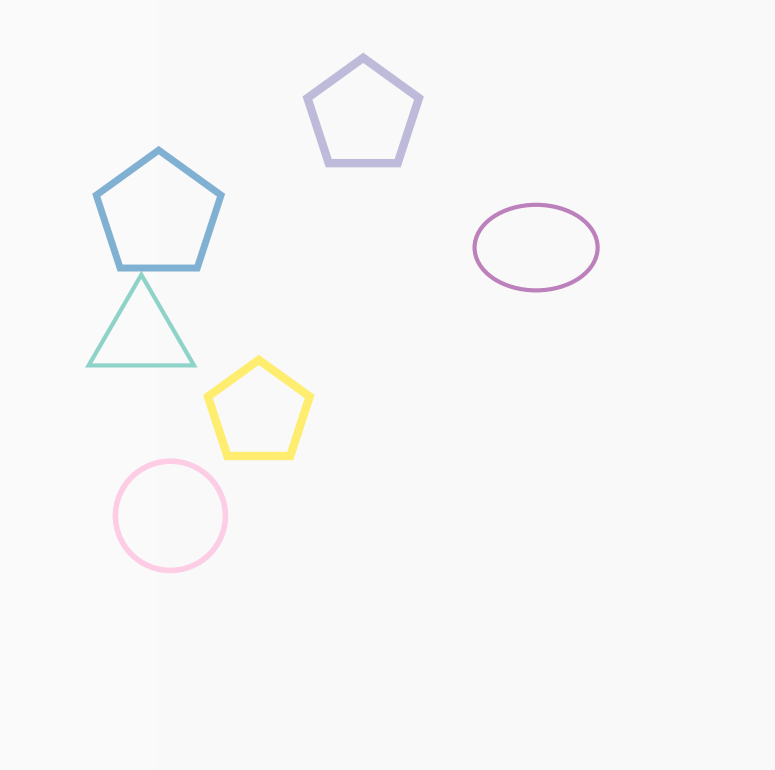[{"shape": "triangle", "thickness": 1.5, "radius": 0.39, "center": [0.182, 0.565]}, {"shape": "pentagon", "thickness": 3, "radius": 0.38, "center": [0.469, 0.849]}, {"shape": "pentagon", "thickness": 2.5, "radius": 0.42, "center": [0.205, 0.72]}, {"shape": "circle", "thickness": 2, "radius": 0.35, "center": [0.22, 0.33]}, {"shape": "oval", "thickness": 1.5, "radius": 0.4, "center": [0.692, 0.678]}, {"shape": "pentagon", "thickness": 3, "radius": 0.35, "center": [0.334, 0.464]}]